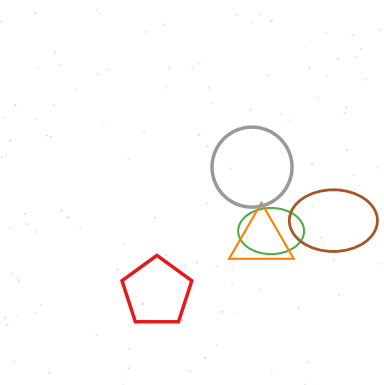[{"shape": "pentagon", "thickness": 2.5, "radius": 0.48, "center": [0.408, 0.241]}, {"shape": "oval", "thickness": 1.5, "radius": 0.43, "center": [0.704, 0.4]}, {"shape": "triangle", "thickness": 1.5, "radius": 0.48, "center": [0.679, 0.376]}, {"shape": "oval", "thickness": 2, "radius": 0.57, "center": [0.866, 0.427]}, {"shape": "circle", "thickness": 2.5, "radius": 0.52, "center": [0.655, 0.566]}]